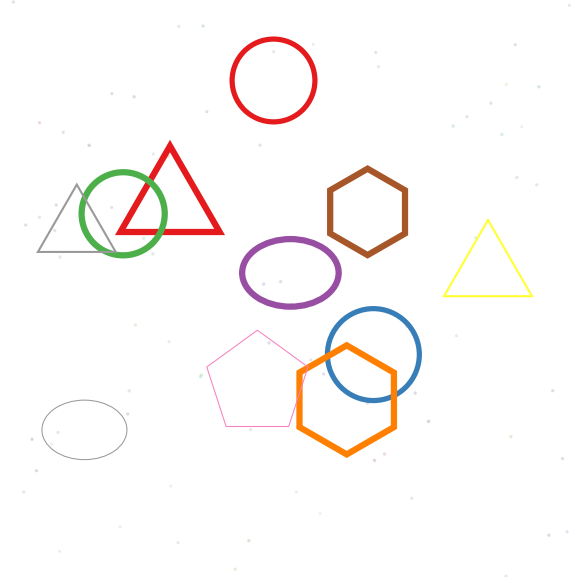[{"shape": "triangle", "thickness": 3, "radius": 0.5, "center": [0.294, 0.647]}, {"shape": "circle", "thickness": 2.5, "radius": 0.36, "center": [0.474, 0.86]}, {"shape": "circle", "thickness": 2.5, "radius": 0.4, "center": [0.647, 0.385]}, {"shape": "circle", "thickness": 3, "radius": 0.36, "center": [0.213, 0.629]}, {"shape": "oval", "thickness": 3, "radius": 0.42, "center": [0.503, 0.527]}, {"shape": "hexagon", "thickness": 3, "radius": 0.47, "center": [0.6, 0.307]}, {"shape": "triangle", "thickness": 1, "radius": 0.44, "center": [0.845, 0.53]}, {"shape": "hexagon", "thickness": 3, "radius": 0.37, "center": [0.637, 0.632]}, {"shape": "pentagon", "thickness": 0.5, "radius": 0.46, "center": [0.446, 0.335]}, {"shape": "oval", "thickness": 0.5, "radius": 0.37, "center": [0.146, 0.255]}, {"shape": "triangle", "thickness": 1, "radius": 0.39, "center": [0.133, 0.602]}]